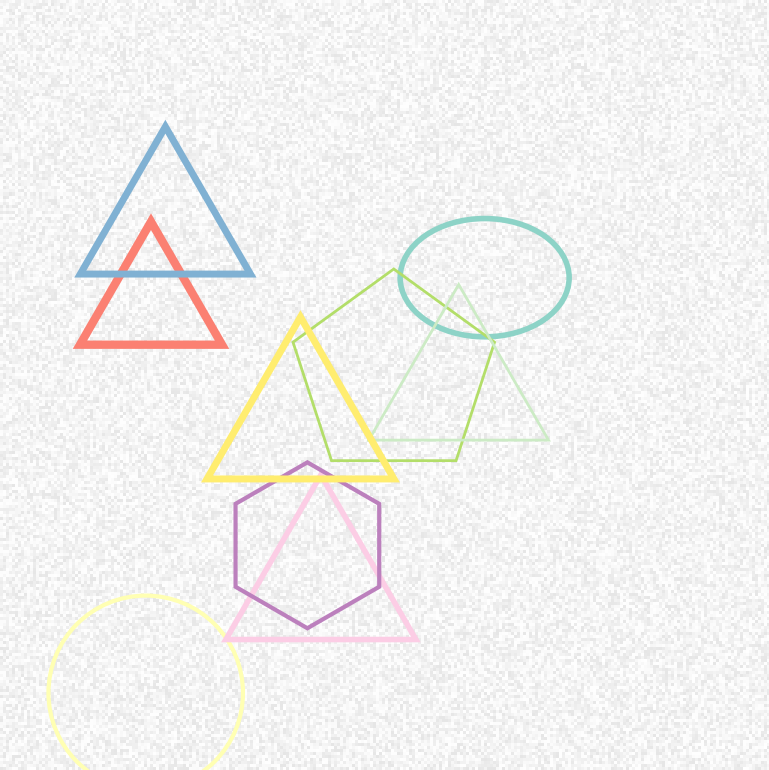[{"shape": "oval", "thickness": 2, "radius": 0.55, "center": [0.629, 0.639]}, {"shape": "circle", "thickness": 1.5, "radius": 0.63, "center": [0.189, 0.1]}, {"shape": "triangle", "thickness": 3, "radius": 0.53, "center": [0.196, 0.606]}, {"shape": "triangle", "thickness": 2.5, "radius": 0.64, "center": [0.215, 0.708]}, {"shape": "pentagon", "thickness": 1, "radius": 0.69, "center": [0.511, 0.513]}, {"shape": "triangle", "thickness": 2, "radius": 0.71, "center": [0.417, 0.241]}, {"shape": "hexagon", "thickness": 1.5, "radius": 0.54, "center": [0.399, 0.292]}, {"shape": "triangle", "thickness": 1, "radius": 0.67, "center": [0.596, 0.496]}, {"shape": "triangle", "thickness": 2.5, "radius": 0.7, "center": [0.39, 0.448]}]